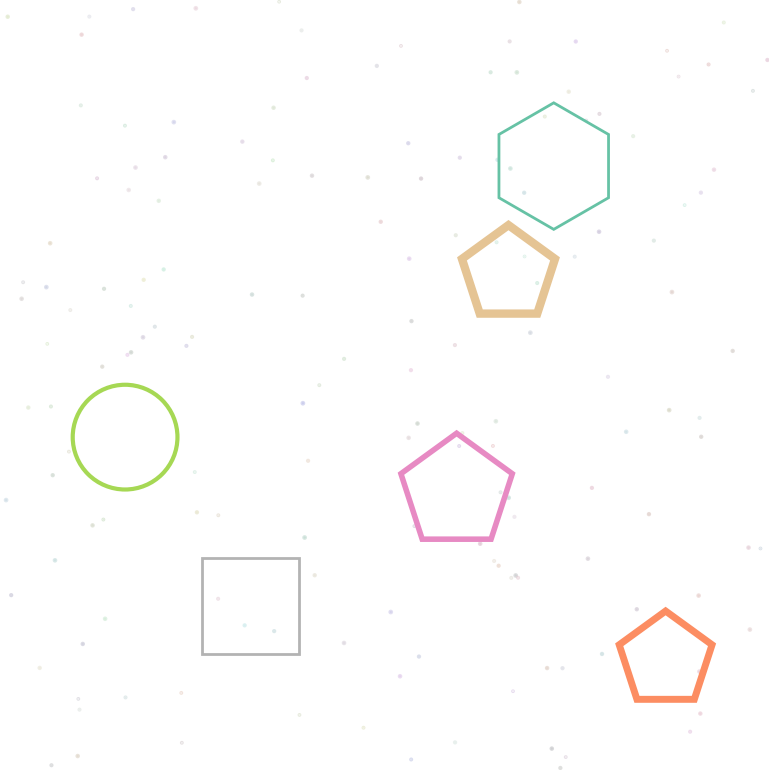[{"shape": "hexagon", "thickness": 1, "radius": 0.41, "center": [0.719, 0.784]}, {"shape": "pentagon", "thickness": 2.5, "radius": 0.32, "center": [0.864, 0.143]}, {"shape": "pentagon", "thickness": 2, "radius": 0.38, "center": [0.593, 0.361]}, {"shape": "circle", "thickness": 1.5, "radius": 0.34, "center": [0.162, 0.432]}, {"shape": "pentagon", "thickness": 3, "radius": 0.32, "center": [0.66, 0.644]}, {"shape": "square", "thickness": 1, "radius": 0.31, "center": [0.325, 0.213]}]